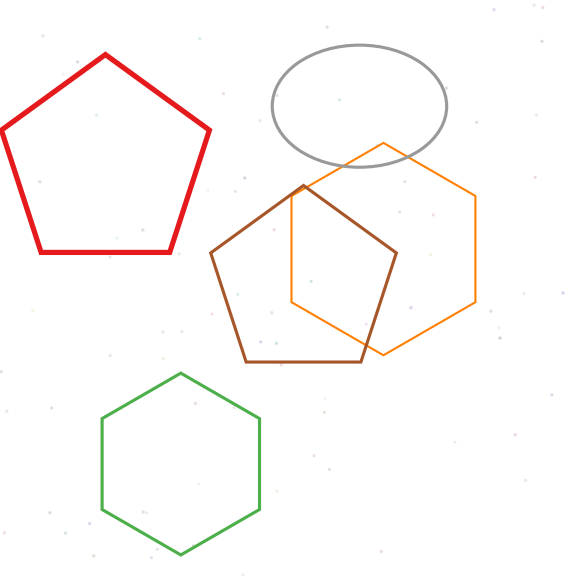[{"shape": "pentagon", "thickness": 2.5, "radius": 0.95, "center": [0.183, 0.715]}, {"shape": "hexagon", "thickness": 1.5, "radius": 0.79, "center": [0.313, 0.196]}, {"shape": "hexagon", "thickness": 1, "radius": 0.92, "center": [0.664, 0.568]}, {"shape": "pentagon", "thickness": 1.5, "radius": 0.84, "center": [0.526, 0.509]}, {"shape": "oval", "thickness": 1.5, "radius": 0.76, "center": [0.622, 0.815]}]